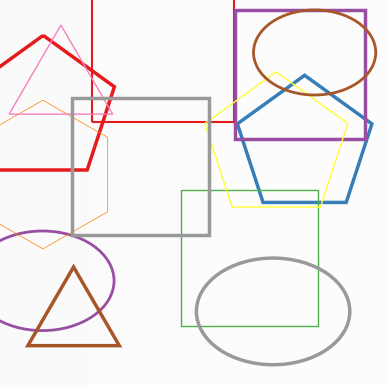[{"shape": "pentagon", "thickness": 2.5, "radius": 0.97, "center": [0.111, 0.715]}, {"shape": "square", "thickness": 1.5, "radius": 0.91, "center": [0.421, 0.865]}, {"shape": "pentagon", "thickness": 2.5, "radius": 0.91, "center": [0.786, 0.622]}, {"shape": "square", "thickness": 1, "radius": 0.89, "center": [0.644, 0.329]}, {"shape": "square", "thickness": 2.5, "radius": 0.84, "center": [0.775, 0.806]}, {"shape": "oval", "thickness": 2, "radius": 0.92, "center": [0.11, 0.271]}, {"shape": "hexagon", "thickness": 0.5, "radius": 0.97, "center": [0.111, 0.547]}, {"shape": "pentagon", "thickness": 1, "radius": 0.97, "center": [0.713, 0.619]}, {"shape": "triangle", "thickness": 2.5, "radius": 0.68, "center": [0.19, 0.17]}, {"shape": "oval", "thickness": 2, "radius": 0.79, "center": [0.812, 0.864]}, {"shape": "triangle", "thickness": 1, "radius": 0.77, "center": [0.157, 0.781]}, {"shape": "oval", "thickness": 2.5, "radius": 0.99, "center": [0.705, 0.191]}, {"shape": "square", "thickness": 2.5, "radius": 0.88, "center": [0.363, 0.567]}]